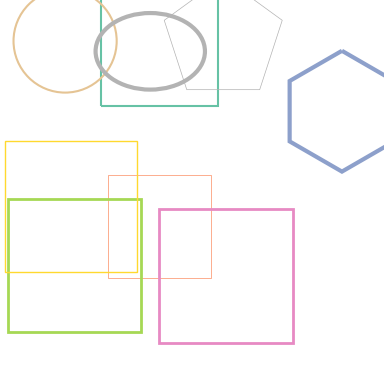[{"shape": "square", "thickness": 1.5, "radius": 0.76, "center": [0.415, 0.876]}, {"shape": "square", "thickness": 0.5, "radius": 0.67, "center": [0.415, 0.411]}, {"shape": "hexagon", "thickness": 3, "radius": 0.78, "center": [0.888, 0.711]}, {"shape": "square", "thickness": 2, "radius": 0.87, "center": [0.586, 0.283]}, {"shape": "square", "thickness": 2, "radius": 0.86, "center": [0.194, 0.312]}, {"shape": "square", "thickness": 1, "radius": 0.85, "center": [0.184, 0.464]}, {"shape": "circle", "thickness": 1.5, "radius": 0.67, "center": [0.169, 0.893]}, {"shape": "oval", "thickness": 3, "radius": 0.71, "center": [0.39, 0.867]}, {"shape": "pentagon", "thickness": 0.5, "radius": 0.81, "center": [0.58, 0.897]}]